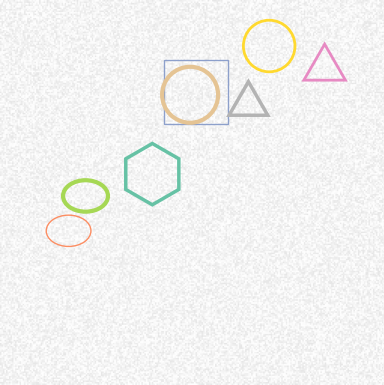[{"shape": "hexagon", "thickness": 2.5, "radius": 0.4, "center": [0.396, 0.548]}, {"shape": "oval", "thickness": 1, "radius": 0.29, "center": [0.178, 0.401]}, {"shape": "square", "thickness": 1, "radius": 0.41, "center": [0.509, 0.76]}, {"shape": "triangle", "thickness": 2, "radius": 0.31, "center": [0.843, 0.823]}, {"shape": "oval", "thickness": 3, "radius": 0.29, "center": [0.222, 0.491]}, {"shape": "circle", "thickness": 2, "radius": 0.33, "center": [0.699, 0.88]}, {"shape": "circle", "thickness": 3, "radius": 0.36, "center": [0.494, 0.754]}, {"shape": "triangle", "thickness": 2.5, "radius": 0.29, "center": [0.645, 0.73]}]